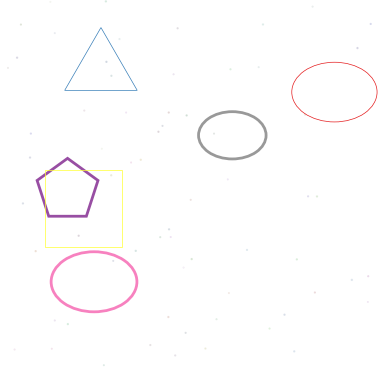[{"shape": "oval", "thickness": 0.5, "radius": 0.55, "center": [0.869, 0.761]}, {"shape": "triangle", "thickness": 0.5, "radius": 0.54, "center": [0.262, 0.82]}, {"shape": "pentagon", "thickness": 2, "radius": 0.42, "center": [0.175, 0.506]}, {"shape": "square", "thickness": 0.5, "radius": 0.5, "center": [0.217, 0.458]}, {"shape": "oval", "thickness": 2, "radius": 0.56, "center": [0.244, 0.268]}, {"shape": "oval", "thickness": 2, "radius": 0.44, "center": [0.603, 0.649]}]